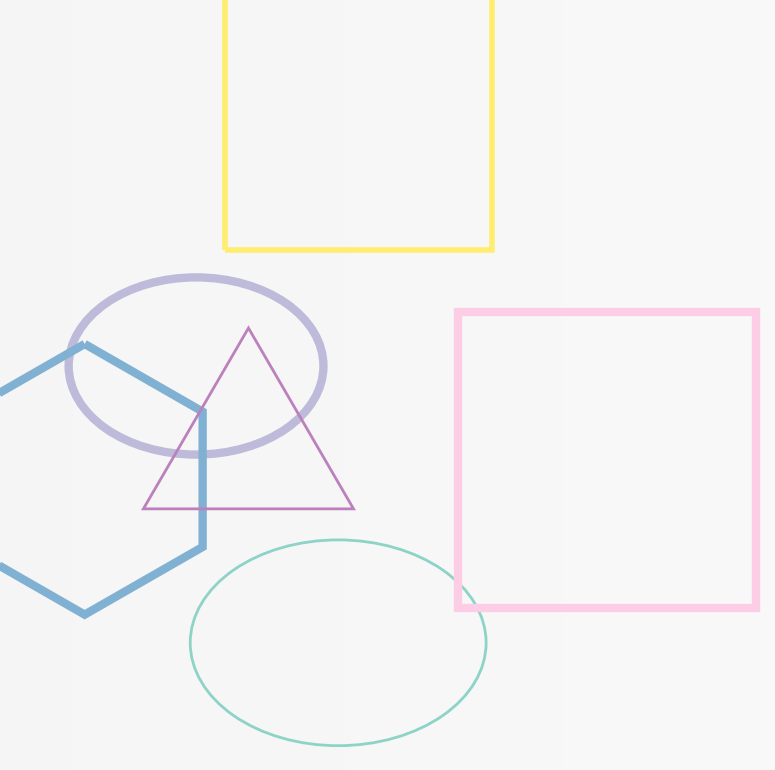[{"shape": "oval", "thickness": 1, "radius": 0.95, "center": [0.436, 0.165]}, {"shape": "oval", "thickness": 3, "radius": 0.82, "center": [0.253, 0.525]}, {"shape": "hexagon", "thickness": 3, "radius": 0.88, "center": [0.109, 0.378]}, {"shape": "square", "thickness": 3, "radius": 0.96, "center": [0.783, 0.403]}, {"shape": "triangle", "thickness": 1, "radius": 0.78, "center": [0.321, 0.417]}, {"shape": "square", "thickness": 2, "radius": 0.86, "center": [0.463, 0.848]}]